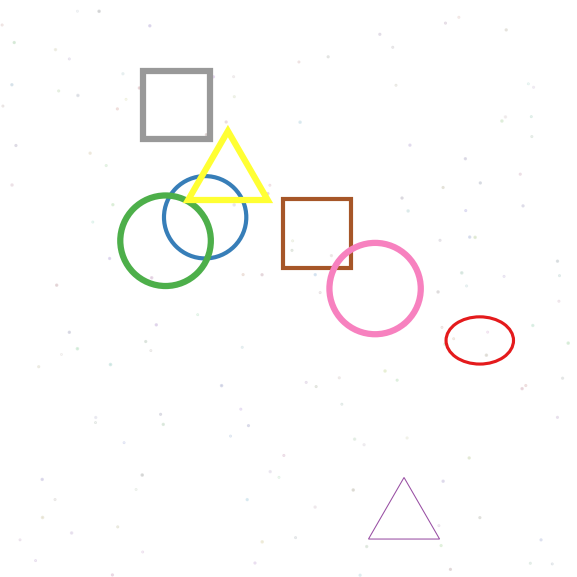[{"shape": "oval", "thickness": 1.5, "radius": 0.29, "center": [0.831, 0.41]}, {"shape": "circle", "thickness": 2, "radius": 0.36, "center": [0.355, 0.623]}, {"shape": "circle", "thickness": 3, "radius": 0.39, "center": [0.287, 0.582]}, {"shape": "triangle", "thickness": 0.5, "radius": 0.36, "center": [0.7, 0.101]}, {"shape": "triangle", "thickness": 3, "radius": 0.4, "center": [0.395, 0.693]}, {"shape": "square", "thickness": 2, "radius": 0.3, "center": [0.549, 0.594]}, {"shape": "circle", "thickness": 3, "radius": 0.4, "center": [0.65, 0.499]}, {"shape": "square", "thickness": 3, "radius": 0.29, "center": [0.306, 0.817]}]